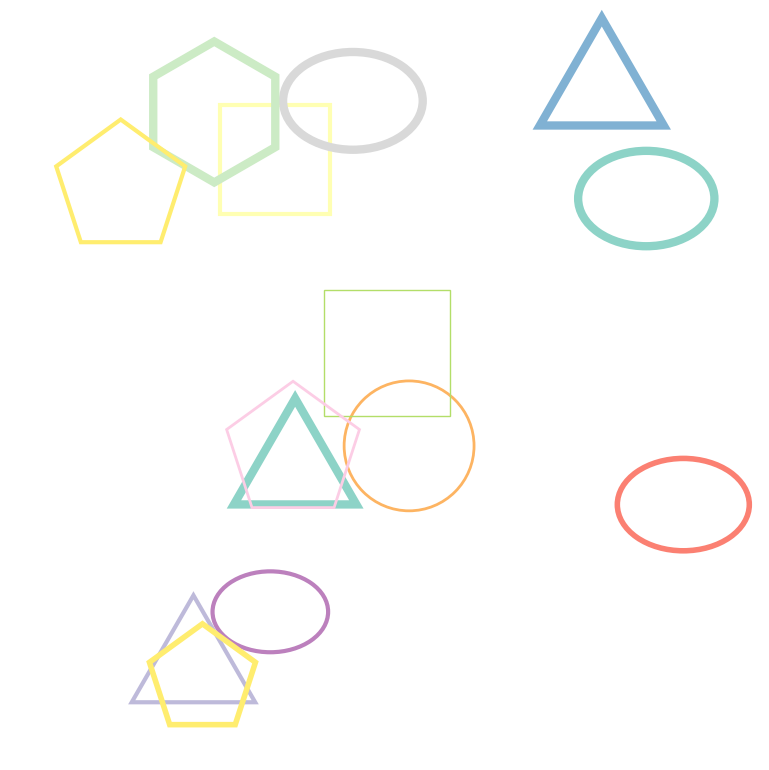[{"shape": "oval", "thickness": 3, "radius": 0.44, "center": [0.839, 0.742]}, {"shape": "triangle", "thickness": 3, "radius": 0.46, "center": [0.383, 0.391]}, {"shape": "square", "thickness": 1.5, "radius": 0.36, "center": [0.357, 0.793]}, {"shape": "triangle", "thickness": 1.5, "radius": 0.46, "center": [0.251, 0.134]}, {"shape": "oval", "thickness": 2, "radius": 0.43, "center": [0.887, 0.345]}, {"shape": "triangle", "thickness": 3, "radius": 0.46, "center": [0.782, 0.883]}, {"shape": "circle", "thickness": 1, "radius": 0.42, "center": [0.531, 0.421]}, {"shape": "square", "thickness": 0.5, "radius": 0.41, "center": [0.503, 0.541]}, {"shape": "pentagon", "thickness": 1, "radius": 0.45, "center": [0.381, 0.414]}, {"shape": "oval", "thickness": 3, "radius": 0.45, "center": [0.458, 0.869]}, {"shape": "oval", "thickness": 1.5, "radius": 0.38, "center": [0.351, 0.205]}, {"shape": "hexagon", "thickness": 3, "radius": 0.46, "center": [0.278, 0.855]}, {"shape": "pentagon", "thickness": 1.5, "radius": 0.44, "center": [0.157, 0.757]}, {"shape": "pentagon", "thickness": 2, "radius": 0.36, "center": [0.263, 0.117]}]